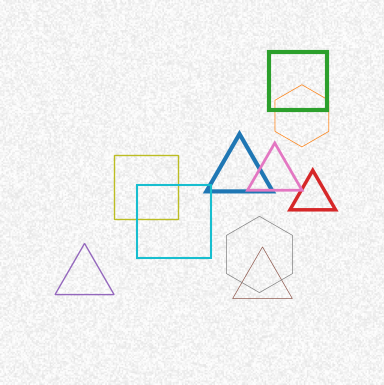[{"shape": "triangle", "thickness": 3, "radius": 0.5, "center": [0.622, 0.553]}, {"shape": "hexagon", "thickness": 0.5, "radius": 0.4, "center": [0.784, 0.699]}, {"shape": "square", "thickness": 3, "radius": 0.38, "center": [0.774, 0.791]}, {"shape": "triangle", "thickness": 2.5, "radius": 0.34, "center": [0.812, 0.489]}, {"shape": "triangle", "thickness": 1, "radius": 0.44, "center": [0.22, 0.279]}, {"shape": "triangle", "thickness": 0.5, "radius": 0.45, "center": [0.682, 0.269]}, {"shape": "triangle", "thickness": 2, "radius": 0.41, "center": [0.714, 0.547]}, {"shape": "hexagon", "thickness": 0.5, "radius": 0.5, "center": [0.674, 0.339]}, {"shape": "square", "thickness": 1, "radius": 0.41, "center": [0.379, 0.514]}, {"shape": "square", "thickness": 1.5, "radius": 0.48, "center": [0.452, 0.424]}]